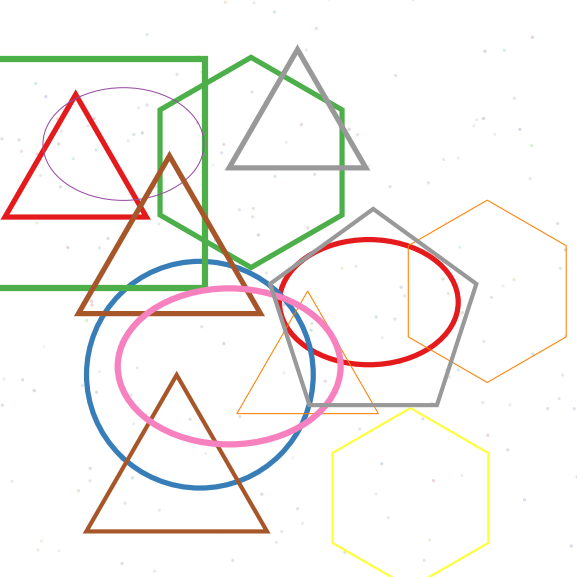[{"shape": "oval", "thickness": 2.5, "radius": 0.77, "center": [0.639, 0.476]}, {"shape": "triangle", "thickness": 2.5, "radius": 0.71, "center": [0.131, 0.694]}, {"shape": "circle", "thickness": 2.5, "radius": 0.98, "center": [0.346, 0.35]}, {"shape": "hexagon", "thickness": 2.5, "radius": 0.91, "center": [0.435, 0.718]}, {"shape": "square", "thickness": 3, "radius": 0.99, "center": [0.157, 0.699]}, {"shape": "oval", "thickness": 0.5, "radius": 0.7, "center": [0.214, 0.75]}, {"shape": "hexagon", "thickness": 0.5, "radius": 0.79, "center": [0.844, 0.495]}, {"shape": "triangle", "thickness": 0.5, "radius": 0.71, "center": [0.533, 0.354]}, {"shape": "hexagon", "thickness": 1, "radius": 0.78, "center": [0.711, 0.137]}, {"shape": "triangle", "thickness": 2.5, "radius": 0.91, "center": [0.293, 0.547]}, {"shape": "triangle", "thickness": 2, "radius": 0.9, "center": [0.306, 0.169]}, {"shape": "oval", "thickness": 3, "radius": 0.96, "center": [0.397, 0.365]}, {"shape": "pentagon", "thickness": 2, "radius": 0.94, "center": [0.646, 0.45]}, {"shape": "triangle", "thickness": 2.5, "radius": 0.68, "center": [0.515, 0.777]}]